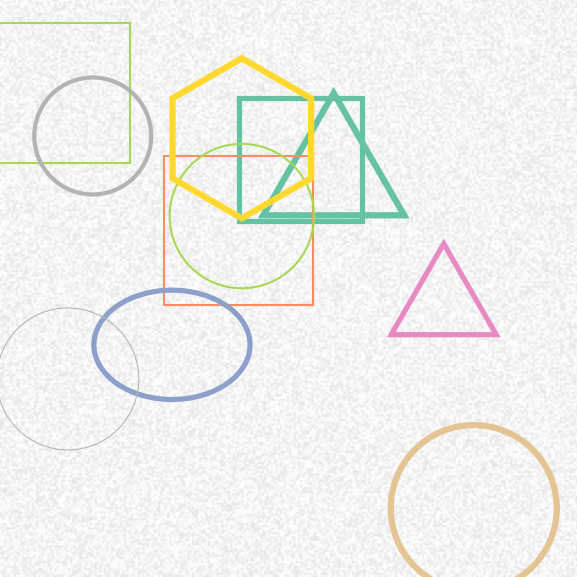[{"shape": "square", "thickness": 2.5, "radius": 0.53, "center": [0.52, 0.722]}, {"shape": "triangle", "thickness": 3, "radius": 0.7, "center": [0.578, 0.697]}, {"shape": "square", "thickness": 1, "radius": 0.64, "center": [0.412, 0.6]}, {"shape": "oval", "thickness": 2.5, "radius": 0.68, "center": [0.298, 0.402]}, {"shape": "triangle", "thickness": 2.5, "radius": 0.53, "center": [0.768, 0.472]}, {"shape": "circle", "thickness": 1, "radius": 0.63, "center": [0.419, 0.625]}, {"shape": "square", "thickness": 1, "radius": 0.61, "center": [0.104, 0.838]}, {"shape": "hexagon", "thickness": 3, "radius": 0.69, "center": [0.419, 0.76]}, {"shape": "circle", "thickness": 3, "radius": 0.72, "center": [0.82, 0.119]}, {"shape": "circle", "thickness": 2, "radius": 0.51, "center": [0.161, 0.764]}, {"shape": "circle", "thickness": 0.5, "radius": 0.61, "center": [0.117, 0.343]}]